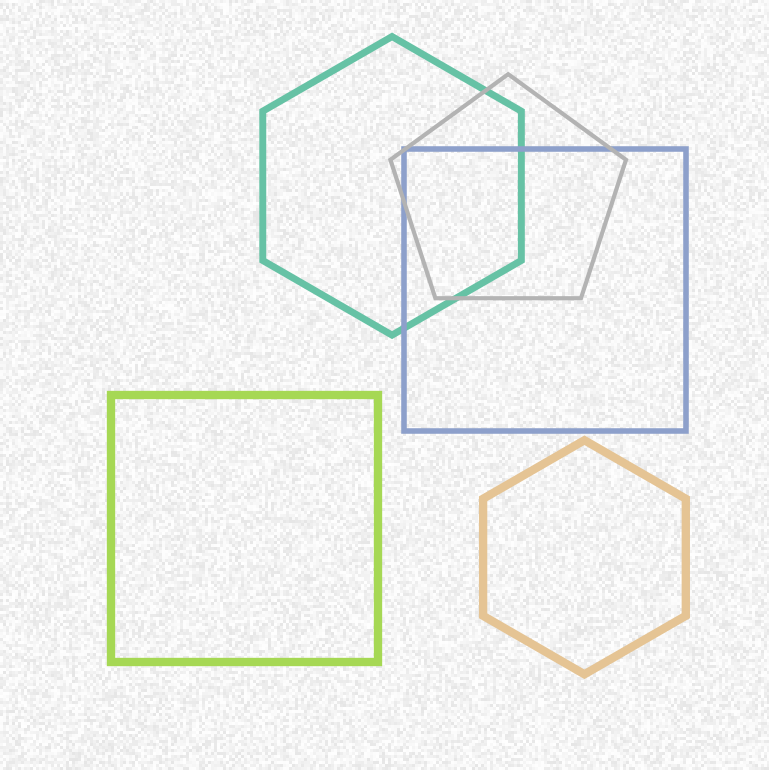[{"shape": "hexagon", "thickness": 2.5, "radius": 0.97, "center": [0.509, 0.759]}, {"shape": "square", "thickness": 2, "radius": 0.92, "center": [0.708, 0.624]}, {"shape": "square", "thickness": 3, "radius": 0.87, "center": [0.318, 0.313]}, {"shape": "hexagon", "thickness": 3, "radius": 0.76, "center": [0.759, 0.276]}, {"shape": "pentagon", "thickness": 1.5, "radius": 0.8, "center": [0.66, 0.743]}]